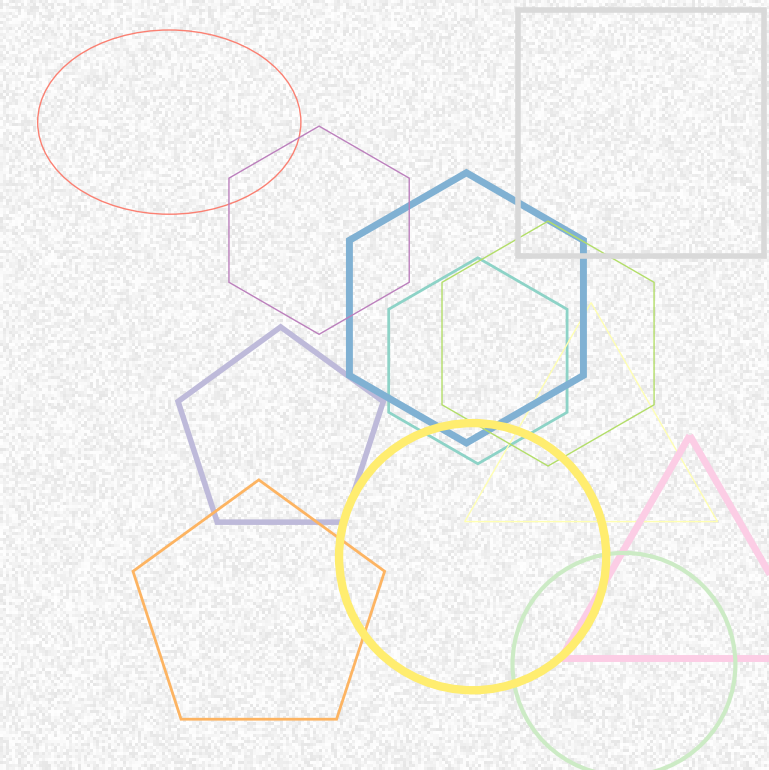[{"shape": "hexagon", "thickness": 1, "radius": 0.67, "center": [0.621, 0.531]}, {"shape": "triangle", "thickness": 0.5, "radius": 0.95, "center": [0.768, 0.417]}, {"shape": "pentagon", "thickness": 2, "radius": 0.7, "center": [0.364, 0.435]}, {"shape": "oval", "thickness": 0.5, "radius": 0.85, "center": [0.22, 0.841]}, {"shape": "hexagon", "thickness": 2.5, "radius": 0.88, "center": [0.606, 0.6]}, {"shape": "pentagon", "thickness": 1, "radius": 0.86, "center": [0.336, 0.205]}, {"shape": "hexagon", "thickness": 0.5, "radius": 0.8, "center": [0.712, 0.554]}, {"shape": "triangle", "thickness": 2.5, "radius": 0.97, "center": [0.896, 0.241]}, {"shape": "square", "thickness": 2, "radius": 0.8, "center": [0.832, 0.828]}, {"shape": "hexagon", "thickness": 0.5, "radius": 0.68, "center": [0.414, 0.701]}, {"shape": "circle", "thickness": 1.5, "radius": 0.72, "center": [0.81, 0.137]}, {"shape": "circle", "thickness": 3, "radius": 0.87, "center": [0.614, 0.277]}]